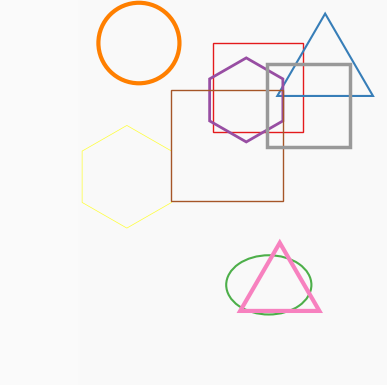[{"shape": "square", "thickness": 1, "radius": 0.58, "center": [0.665, 0.773]}, {"shape": "triangle", "thickness": 1.5, "radius": 0.71, "center": [0.839, 0.822]}, {"shape": "oval", "thickness": 1.5, "radius": 0.55, "center": [0.694, 0.26]}, {"shape": "hexagon", "thickness": 2, "radius": 0.55, "center": [0.635, 0.741]}, {"shape": "circle", "thickness": 3, "radius": 0.52, "center": [0.359, 0.888]}, {"shape": "hexagon", "thickness": 0.5, "radius": 0.67, "center": [0.327, 0.541]}, {"shape": "square", "thickness": 1, "radius": 0.72, "center": [0.586, 0.623]}, {"shape": "triangle", "thickness": 3, "radius": 0.59, "center": [0.722, 0.251]}, {"shape": "square", "thickness": 2.5, "radius": 0.54, "center": [0.796, 0.725]}]